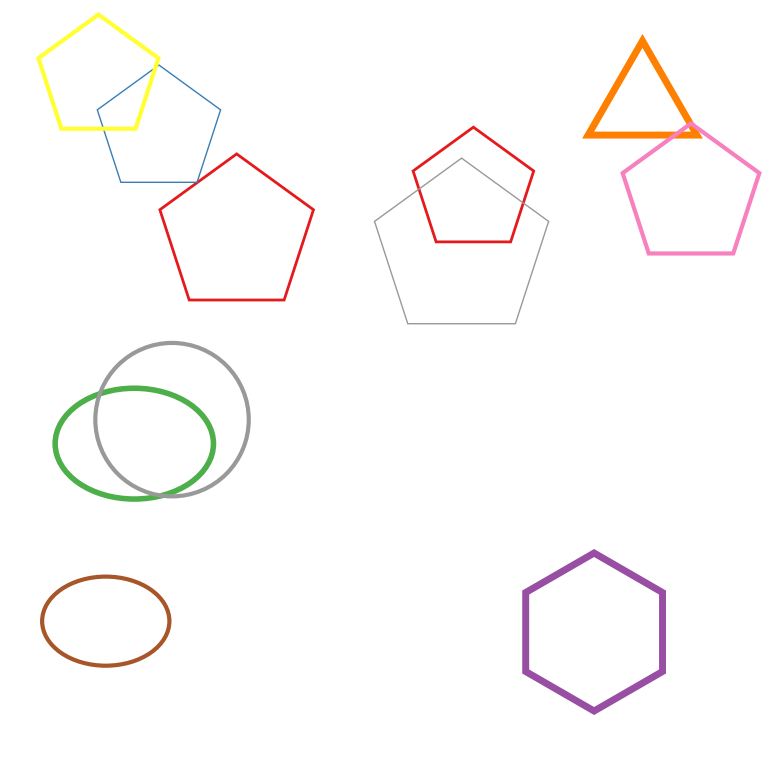[{"shape": "pentagon", "thickness": 1, "radius": 0.41, "center": [0.615, 0.752]}, {"shape": "pentagon", "thickness": 1, "radius": 0.52, "center": [0.307, 0.695]}, {"shape": "pentagon", "thickness": 0.5, "radius": 0.42, "center": [0.206, 0.831]}, {"shape": "oval", "thickness": 2, "radius": 0.51, "center": [0.174, 0.424]}, {"shape": "hexagon", "thickness": 2.5, "radius": 0.51, "center": [0.772, 0.179]}, {"shape": "triangle", "thickness": 2.5, "radius": 0.41, "center": [0.834, 0.865]}, {"shape": "pentagon", "thickness": 1.5, "radius": 0.41, "center": [0.128, 0.899]}, {"shape": "oval", "thickness": 1.5, "radius": 0.41, "center": [0.137, 0.193]}, {"shape": "pentagon", "thickness": 1.5, "radius": 0.47, "center": [0.897, 0.746]}, {"shape": "pentagon", "thickness": 0.5, "radius": 0.59, "center": [0.599, 0.676]}, {"shape": "circle", "thickness": 1.5, "radius": 0.5, "center": [0.223, 0.455]}]